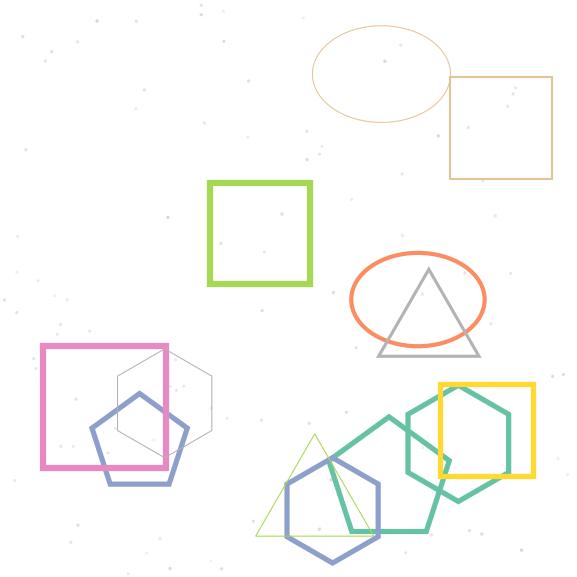[{"shape": "pentagon", "thickness": 2.5, "radius": 0.55, "center": [0.674, 0.168]}, {"shape": "hexagon", "thickness": 2.5, "radius": 0.5, "center": [0.794, 0.231]}, {"shape": "oval", "thickness": 2, "radius": 0.58, "center": [0.724, 0.48]}, {"shape": "pentagon", "thickness": 2.5, "radius": 0.43, "center": [0.242, 0.231]}, {"shape": "hexagon", "thickness": 2.5, "radius": 0.46, "center": [0.576, 0.115]}, {"shape": "square", "thickness": 3, "radius": 0.53, "center": [0.181, 0.294]}, {"shape": "triangle", "thickness": 0.5, "radius": 0.59, "center": [0.545, 0.13]}, {"shape": "square", "thickness": 3, "radius": 0.43, "center": [0.45, 0.595]}, {"shape": "square", "thickness": 2.5, "radius": 0.4, "center": [0.843, 0.255]}, {"shape": "oval", "thickness": 0.5, "radius": 0.6, "center": [0.661, 0.871]}, {"shape": "square", "thickness": 1, "radius": 0.44, "center": [0.868, 0.778]}, {"shape": "hexagon", "thickness": 0.5, "radius": 0.47, "center": [0.285, 0.301]}, {"shape": "triangle", "thickness": 1.5, "radius": 0.5, "center": [0.743, 0.432]}]